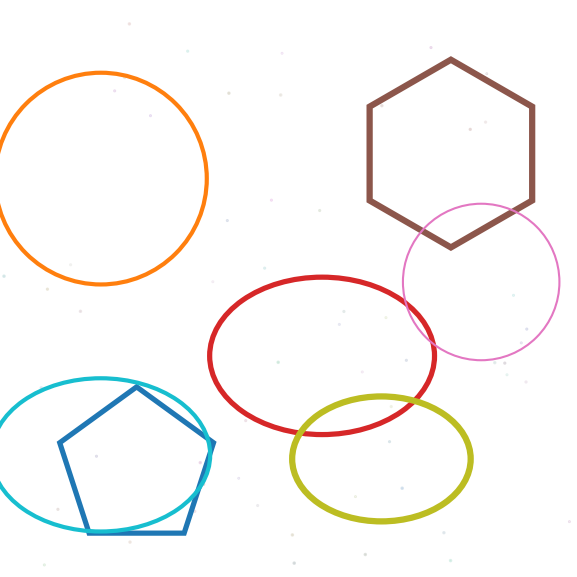[{"shape": "pentagon", "thickness": 2.5, "radius": 0.7, "center": [0.237, 0.189]}, {"shape": "circle", "thickness": 2, "radius": 0.92, "center": [0.175, 0.69]}, {"shape": "oval", "thickness": 2.5, "radius": 0.97, "center": [0.558, 0.383]}, {"shape": "hexagon", "thickness": 3, "radius": 0.81, "center": [0.781, 0.733]}, {"shape": "circle", "thickness": 1, "radius": 0.68, "center": [0.833, 0.511]}, {"shape": "oval", "thickness": 3, "radius": 0.77, "center": [0.66, 0.204]}, {"shape": "oval", "thickness": 2, "radius": 0.95, "center": [0.174, 0.211]}]